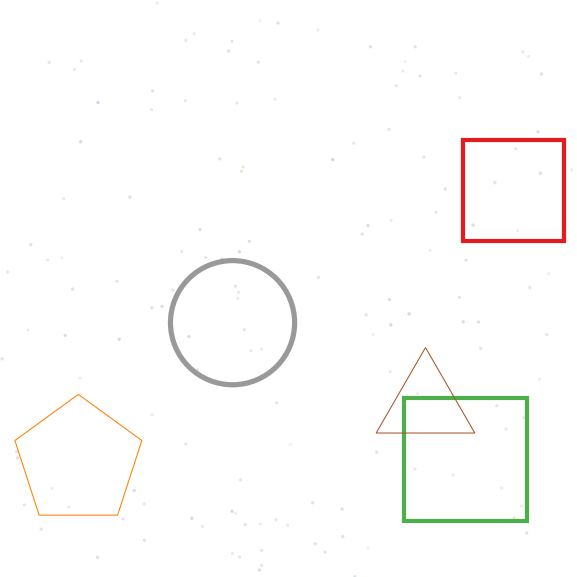[{"shape": "square", "thickness": 2, "radius": 0.43, "center": [0.889, 0.669]}, {"shape": "square", "thickness": 2, "radius": 0.53, "center": [0.806, 0.203]}, {"shape": "pentagon", "thickness": 0.5, "radius": 0.58, "center": [0.136, 0.201]}, {"shape": "triangle", "thickness": 0.5, "radius": 0.49, "center": [0.737, 0.299]}, {"shape": "circle", "thickness": 2.5, "radius": 0.54, "center": [0.403, 0.44]}]